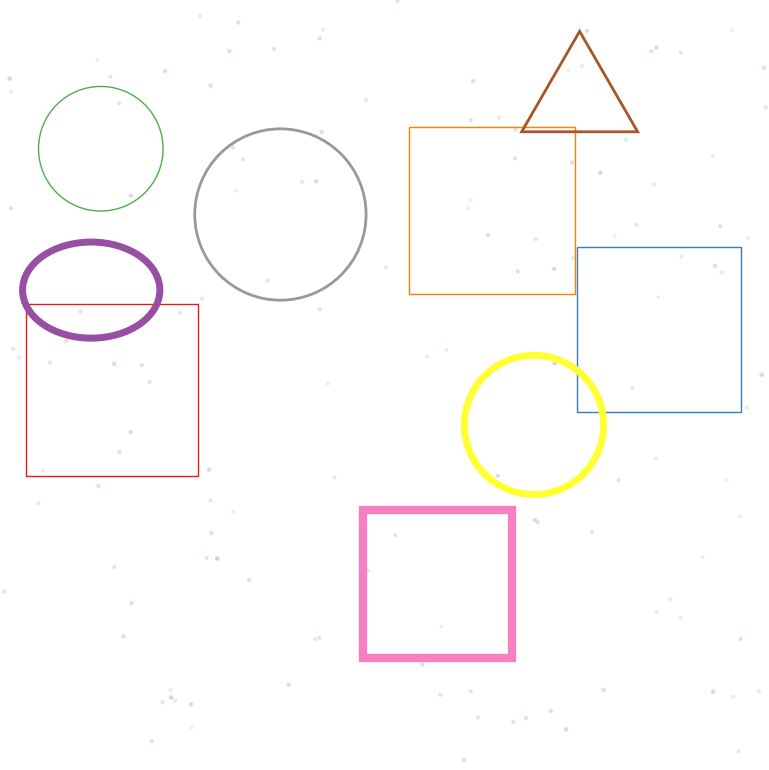[{"shape": "square", "thickness": 0.5, "radius": 0.56, "center": [0.146, 0.494]}, {"shape": "square", "thickness": 0.5, "radius": 0.54, "center": [0.856, 0.572]}, {"shape": "circle", "thickness": 0.5, "radius": 0.4, "center": [0.131, 0.807]}, {"shape": "oval", "thickness": 2.5, "radius": 0.45, "center": [0.118, 0.623]}, {"shape": "square", "thickness": 0.5, "radius": 0.54, "center": [0.639, 0.727]}, {"shape": "circle", "thickness": 2.5, "radius": 0.45, "center": [0.693, 0.448]}, {"shape": "triangle", "thickness": 1, "radius": 0.43, "center": [0.753, 0.872]}, {"shape": "square", "thickness": 3, "radius": 0.48, "center": [0.568, 0.242]}, {"shape": "circle", "thickness": 1, "radius": 0.56, "center": [0.364, 0.721]}]